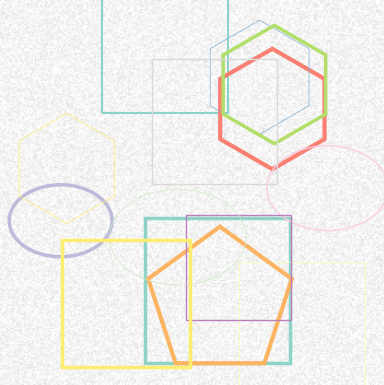[{"shape": "square", "thickness": 2.5, "radius": 0.94, "center": [0.564, 0.245]}, {"shape": "square", "thickness": 1.5, "radius": 0.82, "center": [0.429, 0.871]}, {"shape": "square", "thickness": 0.5, "radius": 0.82, "center": [0.783, 0.156]}, {"shape": "oval", "thickness": 2.5, "radius": 0.67, "center": [0.158, 0.427]}, {"shape": "hexagon", "thickness": 3, "radius": 0.78, "center": [0.707, 0.717]}, {"shape": "hexagon", "thickness": 0.5, "radius": 0.74, "center": [0.674, 0.799]}, {"shape": "pentagon", "thickness": 3, "radius": 0.98, "center": [0.571, 0.215]}, {"shape": "hexagon", "thickness": 2.5, "radius": 0.77, "center": [0.713, 0.78]}, {"shape": "oval", "thickness": 1, "radius": 0.79, "center": [0.851, 0.511]}, {"shape": "square", "thickness": 1, "radius": 0.81, "center": [0.557, 0.684]}, {"shape": "square", "thickness": 1, "radius": 0.68, "center": [0.619, 0.305]}, {"shape": "oval", "thickness": 0.5, "radius": 0.89, "center": [0.462, 0.384]}, {"shape": "square", "thickness": 2.5, "radius": 0.83, "center": [0.326, 0.211]}, {"shape": "hexagon", "thickness": 0.5, "radius": 0.71, "center": [0.173, 0.563]}]